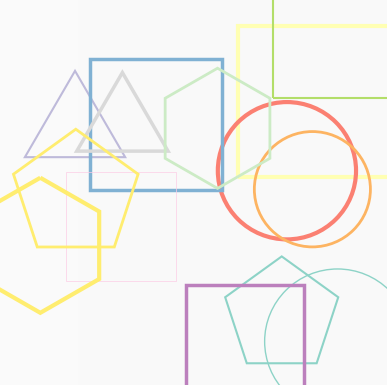[{"shape": "circle", "thickness": 1, "radius": 0.94, "center": [0.871, 0.113]}, {"shape": "pentagon", "thickness": 1.5, "radius": 0.77, "center": [0.727, 0.181]}, {"shape": "square", "thickness": 3, "radius": 0.98, "center": [0.81, 0.737]}, {"shape": "triangle", "thickness": 1.5, "radius": 0.75, "center": [0.194, 0.666]}, {"shape": "circle", "thickness": 3, "radius": 0.89, "center": [0.74, 0.557]}, {"shape": "square", "thickness": 2.5, "radius": 0.85, "center": [0.403, 0.677]}, {"shape": "circle", "thickness": 2, "radius": 0.75, "center": [0.806, 0.508]}, {"shape": "square", "thickness": 1.5, "radius": 0.74, "center": [0.853, 0.895]}, {"shape": "square", "thickness": 0.5, "radius": 0.71, "center": [0.312, 0.411]}, {"shape": "triangle", "thickness": 2.5, "radius": 0.68, "center": [0.316, 0.675]}, {"shape": "square", "thickness": 2.5, "radius": 0.76, "center": [0.633, 0.107]}, {"shape": "hexagon", "thickness": 2, "radius": 0.78, "center": [0.561, 0.667]}, {"shape": "pentagon", "thickness": 2, "radius": 0.85, "center": [0.196, 0.495]}, {"shape": "hexagon", "thickness": 3, "radius": 0.88, "center": [0.104, 0.363]}]